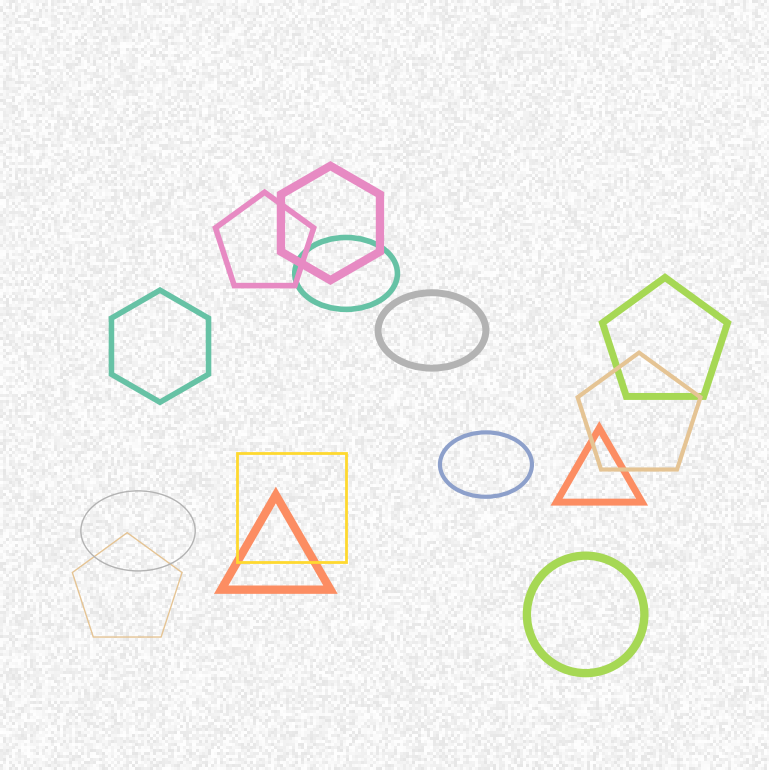[{"shape": "oval", "thickness": 2, "radius": 0.33, "center": [0.449, 0.645]}, {"shape": "hexagon", "thickness": 2, "radius": 0.36, "center": [0.208, 0.55]}, {"shape": "triangle", "thickness": 2.5, "radius": 0.32, "center": [0.778, 0.38]}, {"shape": "triangle", "thickness": 3, "radius": 0.41, "center": [0.358, 0.275]}, {"shape": "oval", "thickness": 1.5, "radius": 0.3, "center": [0.631, 0.397]}, {"shape": "pentagon", "thickness": 2, "radius": 0.34, "center": [0.344, 0.683]}, {"shape": "hexagon", "thickness": 3, "radius": 0.37, "center": [0.429, 0.71]}, {"shape": "circle", "thickness": 3, "radius": 0.38, "center": [0.761, 0.202]}, {"shape": "pentagon", "thickness": 2.5, "radius": 0.43, "center": [0.864, 0.554]}, {"shape": "square", "thickness": 1, "radius": 0.35, "center": [0.378, 0.341]}, {"shape": "pentagon", "thickness": 0.5, "radius": 0.37, "center": [0.165, 0.233]}, {"shape": "pentagon", "thickness": 1.5, "radius": 0.42, "center": [0.83, 0.458]}, {"shape": "oval", "thickness": 0.5, "radius": 0.37, "center": [0.179, 0.311]}, {"shape": "oval", "thickness": 2.5, "radius": 0.35, "center": [0.561, 0.571]}]